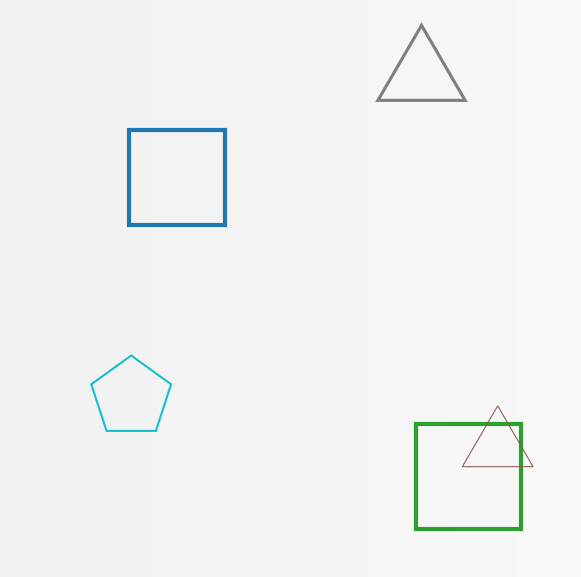[{"shape": "square", "thickness": 2, "radius": 0.41, "center": [0.304, 0.691]}, {"shape": "square", "thickness": 2, "radius": 0.45, "center": [0.806, 0.175]}, {"shape": "triangle", "thickness": 0.5, "radius": 0.35, "center": [0.856, 0.226]}, {"shape": "triangle", "thickness": 1.5, "radius": 0.43, "center": [0.725, 0.869]}, {"shape": "pentagon", "thickness": 1, "radius": 0.36, "center": [0.226, 0.311]}]